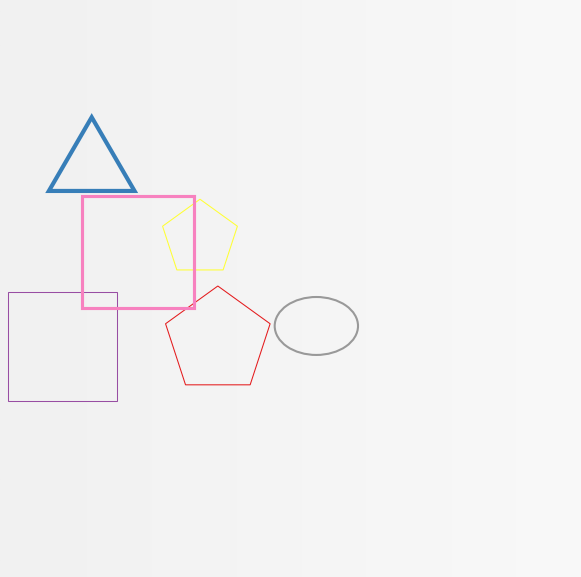[{"shape": "pentagon", "thickness": 0.5, "radius": 0.47, "center": [0.375, 0.409]}, {"shape": "triangle", "thickness": 2, "radius": 0.43, "center": [0.158, 0.711]}, {"shape": "square", "thickness": 0.5, "radius": 0.47, "center": [0.107, 0.399]}, {"shape": "pentagon", "thickness": 0.5, "radius": 0.34, "center": [0.344, 0.586]}, {"shape": "square", "thickness": 1.5, "radius": 0.48, "center": [0.237, 0.562]}, {"shape": "oval", "thickness": 1, "radius": 0.36, "center": [0.544, 0.435]}]